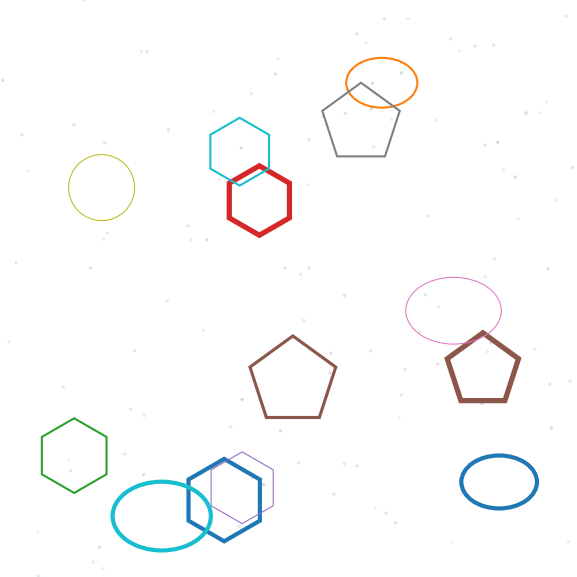[{"shape": "oval", "thickness": 2, "radius": 0.33, "center": [0.864, 0.165]}, {"shape": "hexagon", "thickness": 2, "radius": 0.36, "center": [0.388, 0.133]}, {"shape": "oval", "thickness": 1, "radius": 0.31, "center": [0.661, 0.856]}, {"shape": "hexagon", "thickness": 1, "radius": 0.32, "center": [0.128, 0.21]}, {"shape": "hexagon", "thickness": 2.5, "radius": 0.3, "center": [0.449, 0.652]}, {"shape": "hexagon", "thickness": 0.5, "radius": 0.31, "center": [0.419, 0.154]}, {"shape": "pentagon", "thickness": 1.5, "radius": 0.39, "center": [0.507, 0.339]}, {"shape": "pentagon", "thickness": 2.5, "radius": 0.32, "center": [0.836, 0.358]}, {"shape": "oval", "thickness": 0.5, "radius": 0.41, "center": [0.785, 0.461]}, {"shape": "pentagon", "thickness": 1, "radius": 0.35, "center": [0.625, 0.785]}, {"shape": "circle", "thickness": 0.5, "radius": 0.29, "center": [0.176, 0.674]}, {"shape": "hexagon", "thickness": 1, "radius": 0.29, "center": [0.415, 0.736]}, {"shape": "oval", "thickness": 2, "radius": 0.43, "center": [0.28, 0.105]}]